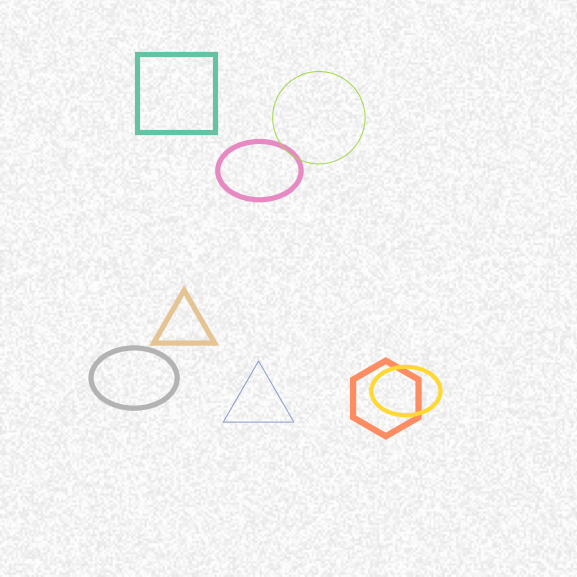[{"shape": "square", "thickness": 2.5, "radius": 0.34, "center": [0.305, 0.838]}, {"shape": "hexagon", "thickness": 3, "radius": 0.33, "center": [0.668, 0.309]}, {"shape": "triangle", "thickness": 0.5, "radius": 0.35, "center": [0.448, 0.303]}, {"shape": "oval", "thickness": 2.5, "radius": 0.36, "center": [0.449, 0.704]}, {"shape": "circle", "thickness": 0.5, "radius": 0.4, "center": [0.552, 0.795]}, {"shape": "oval", "thickness": 2, "radius": 0.3, "center": [0.703, 0.322]}, {"shape": "triangle", "thickness": 2.5, "radius": 0.3, "center": [0.319, 0.436]}, {"shape": "oval", "thickness": 2.5, "radius": 0.37, "center": [0.232, 0.345]}]